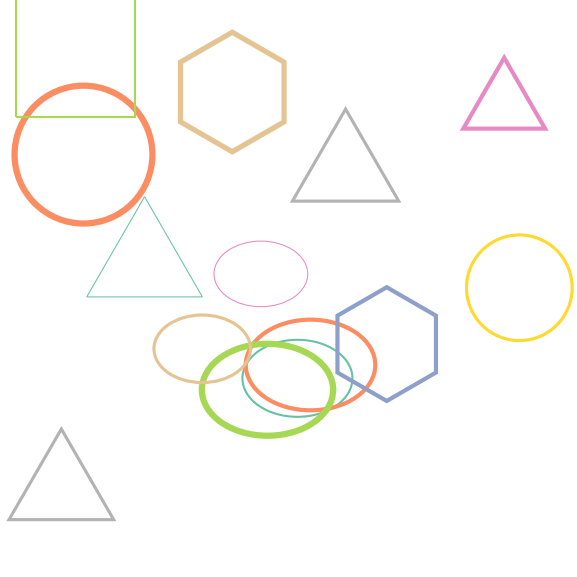[{"shape": "triangle", "thickness": 0.5, "radius": 0.58, "center": [0.25, 0.543]}, {"shape": "oval", "thickness": 1, "radius": 0.48, "center": [0.515, 0.344]}, {"shape": "circle", "thickness": 3, "radius": 0.6, "center": [0.145, 0.731]}, {"shape": "oval", "thickness": 2, "radius": 0.56, "center": [0.538, 0.367]}, {"shape": "hexagon", "thickness": 2, "radius": 0.49, "center": [0.67, 0.403]}, {"shape": "oval", "thickness": 0.5, "radius": 0.41, "center": [0.452, 0.525]}, {"shape": "triangle", "thickness": 2, "radius": 0.41, "center": [0.873, 0.817]}, {"shape": "oval", "thickness": 3, "radius": 0.57, "center": [0.463, 0.324]}, {"shape": "square", "thickness": 1, "radius": 0.52, "center": [0.131, 0.899]}, {"shape": "circle", "thickness": 1.5, "radius": 0.46, "center": [0.899, 0.501]}, {"shape": "hexagon", "thickness": 2.5, "radius": 0.52, "center": [0.402, 0.84]}, {"shape": "oval", "thickness": 1.5, "radius": 0.42, "center": [0.35, 0.395]}, {"shape": "triangle", "thickness": 1.5, "radius": 0.52, "center": [0.106, 0.152]}, {"shape": "triangle", "thickness": 1.5, "radius": 0.53, "center": [0.598, 0.704]}]